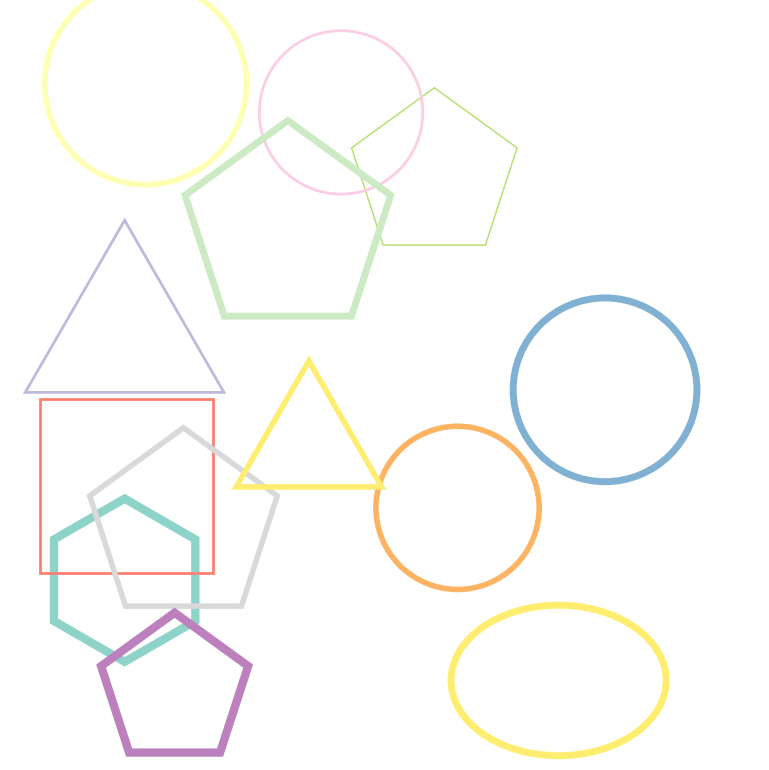[{"shape": "hexagon", "thickness": 3, "radius": 0.53, "center": [0.162, 0.246]}, {"shape": "circle", "thickness": 2, "radius": 0.66, "center": [0.189, 0.891]}, {"shape": "triangle", "thickness": 1, "radius": 0.75, "center": [0.162, 0.565]}, {"shape": "square", "thickness": 1, "radius": 0.56, "center": [0.164, 0.369]}, {"shape": "circle", "thickness": 2.5, "radius": 0.6, "center": [0.786, 0.494]}, {"shape": "circle", "thickness": 2, "radius": 0.53, "center": [0.594, 0.34]}, {"shape": "pentagon", "thickness": 0.5, "radius": 0.56, "center": [0.564, 0.773]}, {"shape": "circle", "thickness": 1, "radius": 0.53, "center": [0.443, 0.854]}, {"shape": "pentagon", "thickness": 2, "radius": 0.64, "center": [0.238, 0.316]}, {"shape": "pentagon", "thickness": 3, "radius": 0.5, "center": [0.227, 0.104]}, {"shape": "pentagon", "thickness": 2.5, "radius": 0.7, "center": [0.374, 0.703]}, {"shape": "triangle", "thickness": 2, "radius": 0.55, "center": [0.401, 0.422]}, {"shape": "oval", "thickness": 2.5, "radius": 0.7, "center": [0.725, 0.116]}]